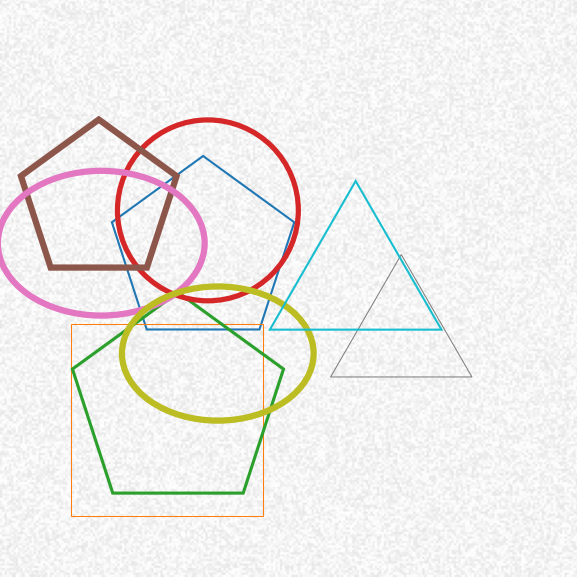[{"shape": "pentagon", "thickness": 1, "radius": 0.83, "center": [0.352, 0.563]}, {"shape": "square", "thickness": 0.5, "radius": 0.83, "center": [0.289, 0.272]}, {"shape": "pentagon", "thickness": 1.5, "radius": 0.96, "center": [0.308, 0.301]}, {"shape": "circle", "thickness": 2.5, "radius": 0.78, "center": [0.36, 0.635]}, {"shape": "pentagon", "thickness": 3, "radius": 0.71, "center": [0.171, 0.65]}, {"shape": "oval", "thickness": 3, "radius": 0.9, "center": [0.175, 0.578]}, {"shape": "triangle", "thickness": 0.5, "radius": 0.71, "center": [0.695, 0.417]}, {"shape": "oval", "thickness": 3, "radius": 0.83, "center": [0.377, 0.387]}, {"shape": "triangle", "thickness": 1, "radius": 0.86, "center": [0.616, 0.514]}]